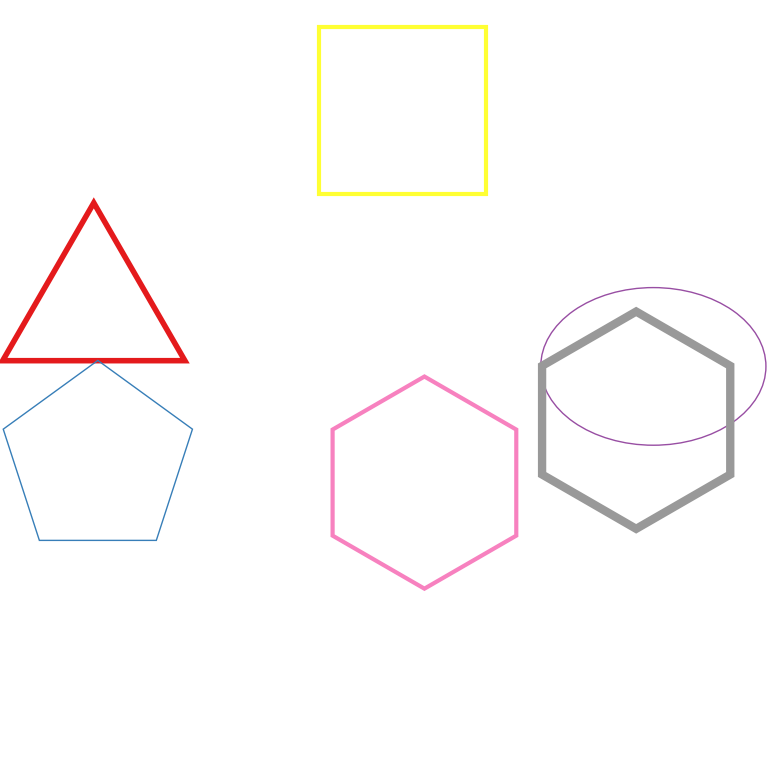[{"shape": "triangle", "thickness": 2, "radius": 0.68, "center": [0.122, 0.6]}, {"shape": "pentagon", "thickness": 0.5, "radius": 0.65, "center": [0.127, 0.403]}, {"shape": "oval", "thickness": 0.5, "radius": 0.73, "center": [0.848, 0.524]}, {"shape": "square", "thickness": 1.5, "radius": 0.54, "center": [0.523, 0.856]}, {"shape": "hexagon", "thickness": 1.5, "radius": 0.69, "center": [0.551, 0.373]}, {"shape": "hexagon", "thickness": 3, "radius": 0.71, "center": [0.826, 0.454]}]